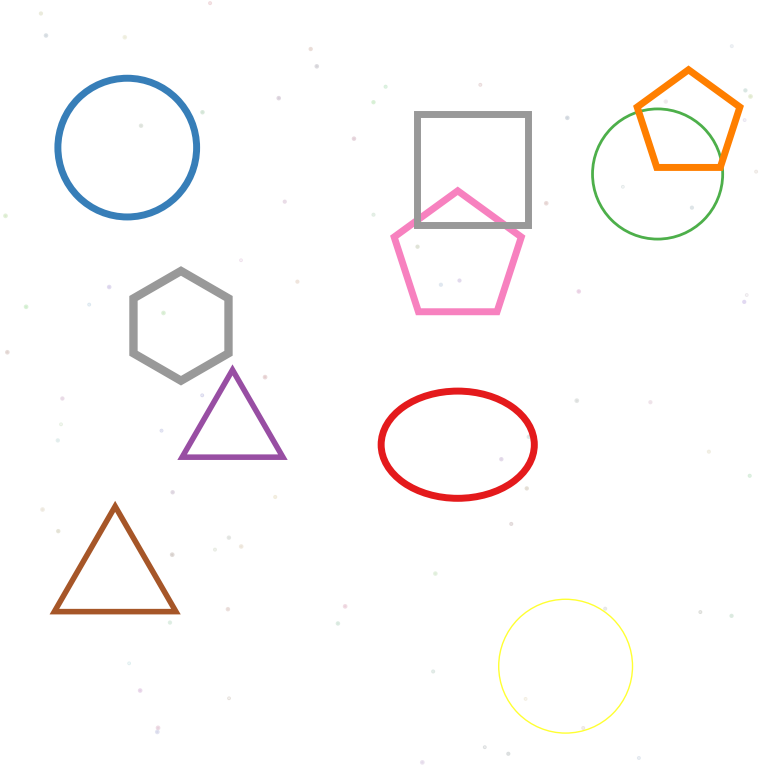[{"shape": "oval", "thickness": 2.5, "radius": 0.5, "center": [0.594, 0.422]}, {"shape": "circle", "thickness": 2.5, "radius": 0.45, "center": [0.165, 0.808]}, {"shape": "circle", "thickness": 1, "radius": 0.42, "center": [0.854, 0.774]}, {"shape": "triangle", "thickness": 2, "radius": 0.38, "center": [0.302, 0.444]}, {"shape": "pentagon", "thickness": 2.5, "radius": 0.35, "center": [0.894, 0.839]}, {"shape": "circle", "thickness": 0.5, "radius": 0.43, "center": [0.735, 0.135]}, {"shape": "triangle", "thickness": 2, "radius": 0.46, "center": [0.15, 0.251]}, {"shape": "pentagon", "thickness": 2.5, "radius": 0.43, "center": [0.594, 0.665]}, {"shape": "square", "thickness": 2.5, "radius": 0.36, "center": [0.614, 0.78]}, {"shape": "hexagon", "thickness": 3, "radius": 0.36, "center": [0.235, 0.577]}]